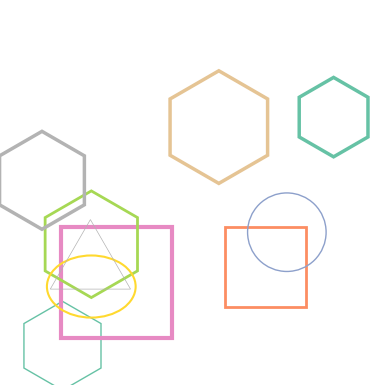[{"shape": "hexagon", "thickness": 1, "radius": 0.58, "center": [0.162, 0.102]}, {"shape": "hexagon", "thickness": 2.5, "radius": 0.52, "center": [0.866, 0.696]}, {"shape": "square", "thickness": 2, "radius": 0.52, "center": [0.689, 0.306]}, {"shape": "circle", "thickness": 1, "radius": 0.51, "center": [0.745, 0.397]}, {"shape": "square", "thickness": 3, "radius": 0.72, "center": [0.303, 0.266]}, {"shape": "hexagon", "thickness": 2, "radius": 0.69, "center": [0.237, 0.366]}, {"shape": "oval", "thickness": 1.5, "radius": 0.58, "center": [0.237, 0.256]}, {"shape": "hexagon", "thickness": 2.5, "radius": 0.73, "center": [0.568, 0.67]}, {"shape": "triangle", "thickness": 0.5, "radius": 0.6, "center": [0.235, 0.309]}, {"shape": "hexagon", "thickness": 2.5, "radius": 0.64, "center": [0.109, 0.532]}]